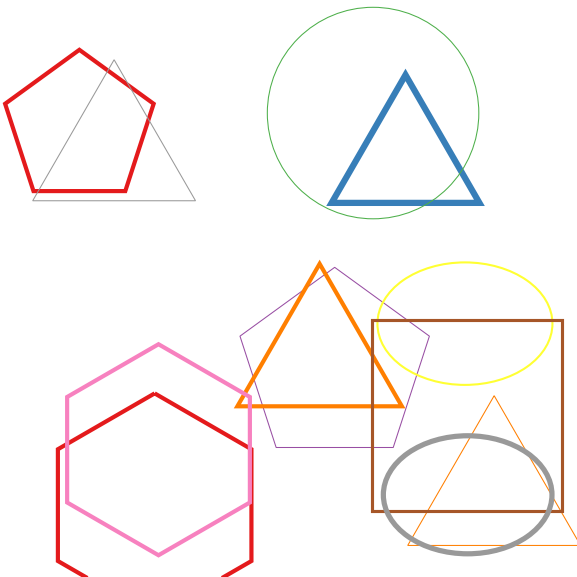[{"shape": "hexagon", "thickness": 2, "radius": 0.97, "center": [0.268, 0.124]}, {"shape": "pentagon", "thickness": 2, "radius": 0.68, "center": [0.137, 0.778]}, {"shape": "triangle", "thickness": 3, "radius": 0.74, "center": [0.702, 0.722]}, {"shape": "circle", "thickness": 0.5, "radius": 0.92, "center": [0.646, 0.803]}, {"shape": "pentagon", "thickness": 0.5, "radius": 0.86, "center": [0.58, 0.364]}, {"shape": "triangle", "thickness": 0.5, "radius": 0.86, "center": [0.856, 0.141]}, {"shape": "triangle", "thickness": 2, "radius": 0.82, "center": [0.553, 0.378]}, {"shape": "oval", "thickness": 1, "radius": 0.76, "center": [0.805, 0.439]}, {"shape": "square", "thickness": 1.5, "radius": 0.83, "center": [0.809, 0.28]}, {"shape": "hexagon", "thickness": 2, "radius": 0.91, "center": [0.274, 0.22]}, {"shape": "triangle", "thickness": 0.5, "radius": 0.81, "center": [0.198, 0.733]}, {"shape": "oval", "thickness": 2.5, "radius": 0.73, "center": [0.81, 0.142]}]